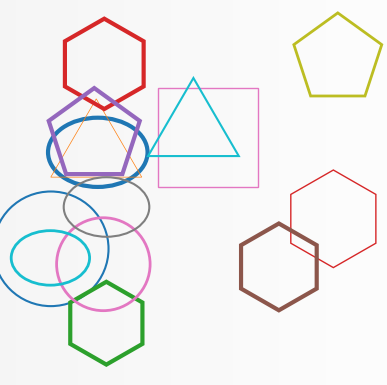[{"shape": "circle", "thickness": 1.5, "radius": 0.74, "center": [0.131, 0.354]}, {"shape": "oval", "thickness": 3, "radius": 0.64, "center": [0.252, 0.604]}, {"shape": "triangle", "thickness": 0.5, "radius": 0.68, "center": [0.248, 0.608]}, {"shape": "hexagon", "thickness": 3, "radius": 0.54, "center": [0.274, 0.161]}, {"shape": "hexagon", "thickness": 3, "radius": 0.59, "center": [0.269, 0.834]}, {"shape": "hexagon", "thickness": 1, "radius": 0.63, "center": [0.86, 0.432]}, {"shape": "pentagon", "thickness": 3, "radius": 0.62, "center": [0.243, 0.648]}, {"shape": "hexagon", "thickness": 3, "radius": 0.56, "center": [0.72, 0.307]}, {"shape": "square", "thickness": 1, "radius": 0.65, "center": [0.538, 0.643]}, {"shape": "circle", "thickness": 2, "radius": 0.6, "center": [0.267, 0.314]}, {"shape": "oval", "thickness": 1.5, "radius": 0.55, "center": [0.275, 0.462]}, {"shape": "pentagon", "thickness": 2, "radius": 0.6, "center": [0.872, 0.847]}, {"shape": "triangle", "thickness": 1.5, "radius": 0.68, "center": [0.499, 0.662]}, {"shape": "oval", "thickness": 2, "radius": 0.51, "center": [0.13, 0.33]}]